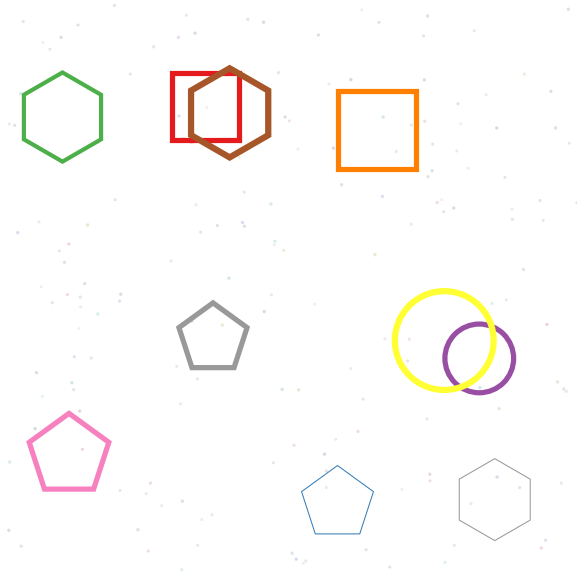[{"shape": "square", "thickness": 2.5, "radius": 0.29, "center": [0.355, 0.815]}, {"shape": "pentagon", "thickness": 0.5, "radius": 0.33, "center": [0.584, 0.128]}, {"shape": "hexagon", "thickness": 2, "radius": 0.39, "center": [0.108, 0.796]}, {"shape": "circle", "thickness": 2.5, "radius": 0.3, "center": [0.83, 0.379]}, {"shape": "square", "thickness": 2.5, "radius": 0.34, "center": [0.653, 0.774]}, {"shape": "circle", "thickness": 3, "radius": 0.43, "center": [0.769, 0.409]}, {"shape": "hexagon", "thickness": 3, "radius": 0.39, "center": [0.398, 0.804]}, {"shape": "pentagon", "thickness": 2.5, "radius": 0.36, "center": [0.12, 0.211]}, {"shape": "pentagon", "thickness": 2.5, "radius": 0.31, "center": [0.369, 0.413]}, {"shape": "hexagon", "thickness": 0.5, "radius": 0.35, "center": [0.857, 0.134]}]